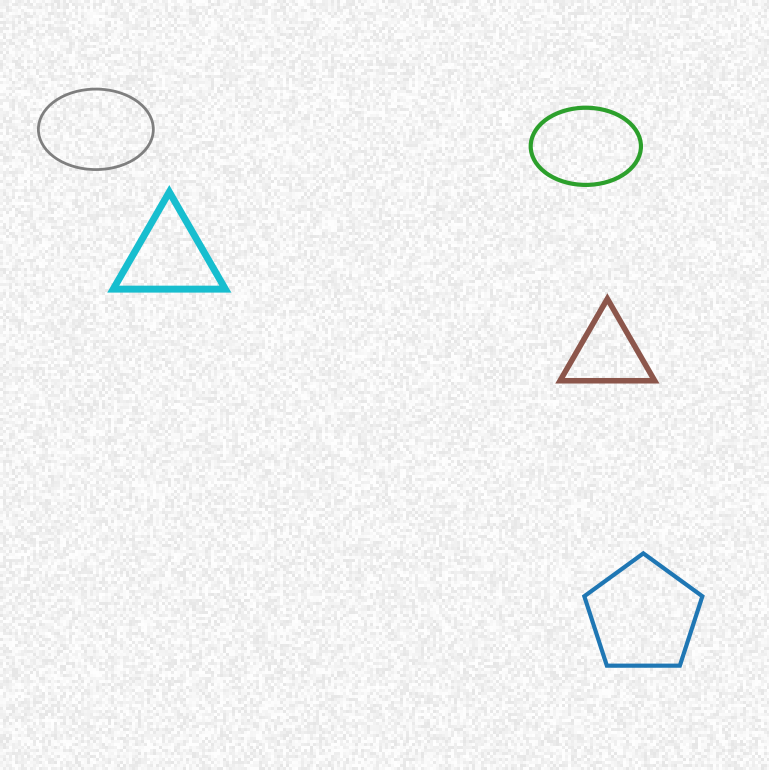[{"shape": "pentagon", "thickness": 1.5, "radius": 0.4, "center": [0.836, 0.201]}, {"shape": "oval", "thickness": 1.5, "radius": 0.36, "center": [0.761, 0.81]}, {"shape": "triangle", "thickness": 2, "radius": 0.35, "center": [0.789, 0.541]}, {"shape": "oval", "thickness": 1, "radius": 0.37, "center": [0.124, 0.832]}, {"shape": "triangle", "thickness": 2.5, "radius": 0.42, "center": [0.22, 0.667]}]